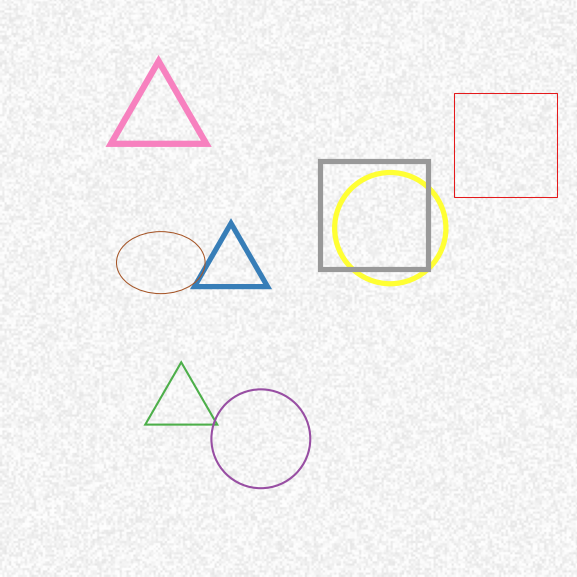[{"shape": "square", "thickness": 0.5, "radius": 0.45, "center": [0.876, 0.748]}, {"shape": "triangle", "thickness": 2.5, "radius": 0.37, "center": [0.4, 0.539]}, {"shape": "triangle", "thickness": 1, "radius": 0.36, "center": [0.314, 0.3]}, {"shape": "circle", "thickness": 1, "radius": 0.43, "center": [0.452, 0.239]}, {"shape": "circle", "thickness": 2.5, "radius": 0.48, "center": [0.676, 0.604]}, {"shape": "oval", "thickness": 0.5, "radius": 0.38, "center": [0.278, 0.544]}, {"shape": "triangle", "thickness": 3, "radius": 0.48, "center": [0.275, 0.798]}, {"shape": "square", "thickness": 2.5, "radius": 0.47, "center": [0.648, 0.627]}]